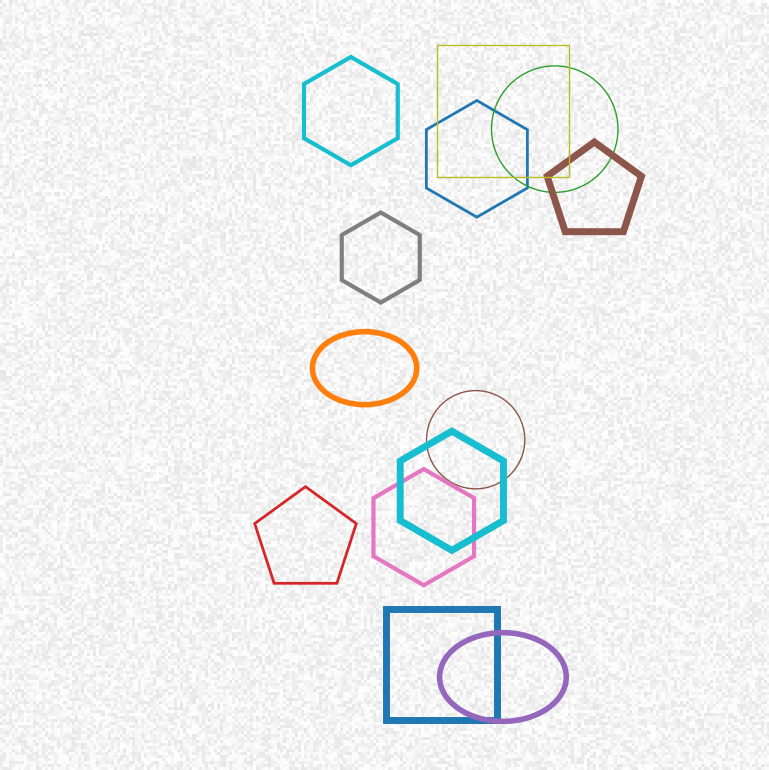[{"shape": "square", "thickness": 2.5, "radius": 0.36, "center": [0.573, 0.137]}, {"shape": "hexagon", "thickness": 1, "radius": 0.38, "center": [0.619, 0.794]}, {"shape": "oval", "thickness": 2, "radius": 0.34, "center": [0.474, 0.522]}, {"shape": "circle", "thickness": 0.5, "radius": 0.41, "center": [0.72, 0.832]}, {"shape": "pentagon", "thickness": 1, "radius": 0.35, "center": [0.397, 0.299]}, {"shape": "oval", "thickness": 2, "radius": 0.41, "center": [0.653, 0.121]}, {"shape": "pentagon", "thickness": 2.5, "radius": 0.32, "center": [0.772, 0.751]}, {"shape": "circle", "thickness": 0.5, "radius": 0.32, "center": [0.618, 0.429]}, {"shape": "hexagon", "thickness": 1.5, "radius": 0.38, "center": [0.55, 0.315]}, {"shape": "hexagon", "thickness": 1.5, "radius": 0.29, "center": [0.494, 0.666]}, {"shape": "square", "thickness": 0.5, "radius": 0.43, "center": [0.653, 0.856]}, {"shape": "hexagon", "thickness": 2.5, "radius": 0.39, "center": [0.587, 0.363]}, {"shape": "hexagon", "thickness": 1.5, "radius": 0.35, "center": [0.456, 0.856]}]